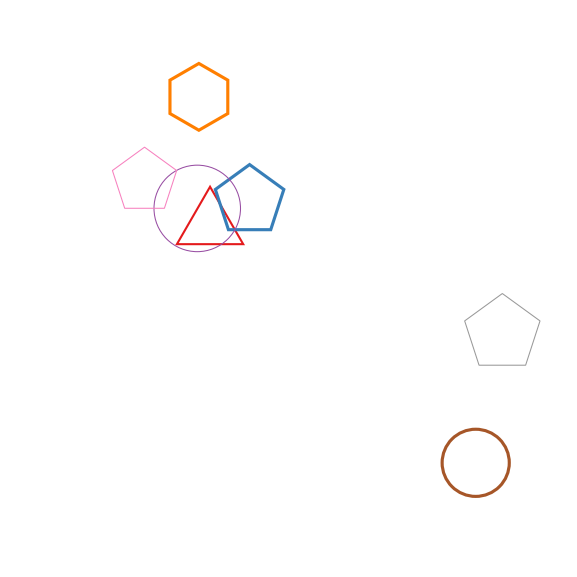[{"shape": "triangle", "thickness": 1, "radius": 0.33, "center": [0.364, 0.609]}, {"shape": "pentagon", "thickness": 1.5, "radius": 0.31, "center": [0.432, 0.652]}, {"shape": "circle", "thickness": 0.5, "radius": 0.37, "center": [0.342, 0.638]}, {"shape": "hexagon", "thickness": 1.5, "radius": 0.29, "center": [0.344, 0.831]}, {"shape": "circle", "thickness": 1.5, "radius": 0.29, "center": [0.824, 0.198]}, {"shape": "pentagon", "thickness": 0.5, "radius": 0.29, "center": [0.25, 0.686]}, {"shape": "pentagon", "thickness": 0.5, "radius": 0.34, "center": [0.87, 0.422]}]